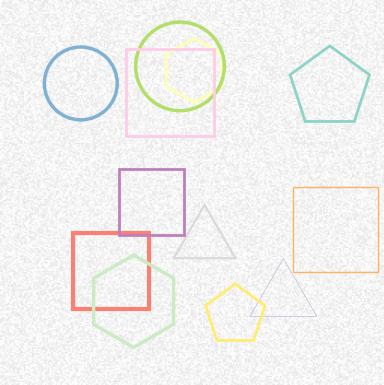[{"shape": "pentagon", "thickness": 2, "radius": 0.54, "center": [0.857, 0.772]}, {"shape": "hexagon", "thickness": 2, "radius": 0.42, "center": [0.505, 0.817]}, {"shape": "triangle", "thickness": 0.5, "radius": 0.5, "center": [0.736, 0.228]}, {"shape": "square", "thickness": 3, "radius": 0.49, "center": [0.288, 0.296]}, {"shape": "circle", "thickness": 2.5, "radius": 0.47, "center": [0.21, 0.783]}, {"shape": "square", "thickness": 1, "radius": 0.55, "center": [0.87, 0.403]}, {"shape": "circle", "thickness": 2.5, "radius": 0.58, "center": [0.468, 0.828]}, {"shape": "square", "thickness": 2, "radius": 0.57, "center": [0.441, 0.759]}, {"shape": "triangle", "thickness": 1.5, "radius": 0.46, "center": [0.531, 0.376]}, {"shape": "square", "thickness": 2, "radius": 0.43, "center": [0.394, 0.475]}, {"shape": "hexagon", "thickness": 2.5, "radius": 0.6, "center": [0.347, 0.217]}, {"shape": "pentagon", "thickness": 2, "radius": 0.41, "center": [0.611, 0.181]}]